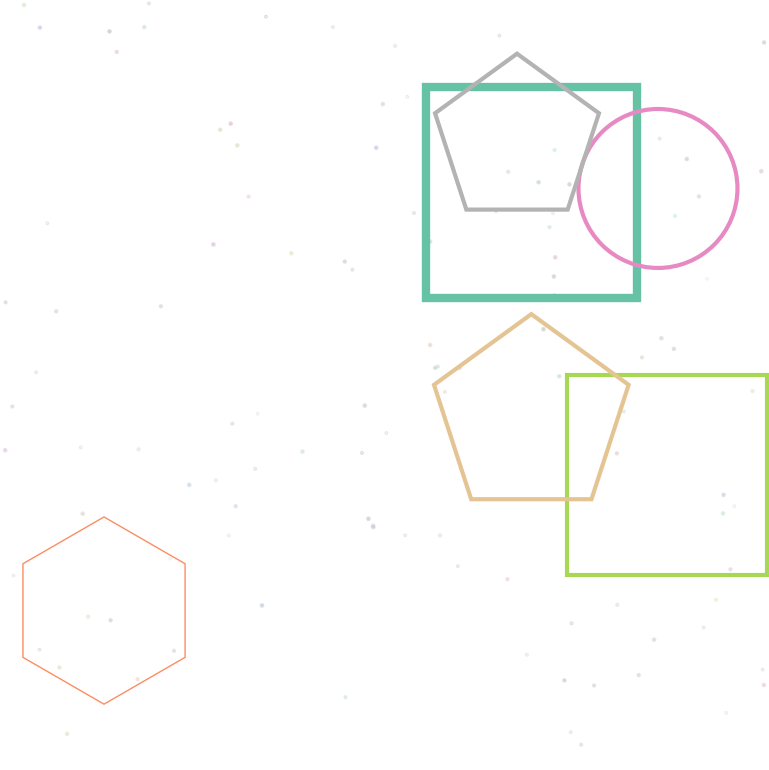[{"shape": "square", "thickness": 3, "radius": 0.69, "center": [0.69, 0.75]}, {"shape": "hexagon", "thickness": 0.5, "radius": 0.61, "center": [0.135, 0.207]}, {"shape": "circle", "thickness": 1.5, "radius": 0.52, "center": [0.855, 0.755]}, {"shape": "square", "thickness": 1.5, "radius": 0.65, "center": [0.866, 0.383]}, {"shape": "pentagon", "thickness": 1.5, "radius": 0.66, "center": [0.69, 0.459]}, {"shape": "pentagon", "thickness": 1.5, "radius": 0.56, "center": [0.671, 0.818]}]